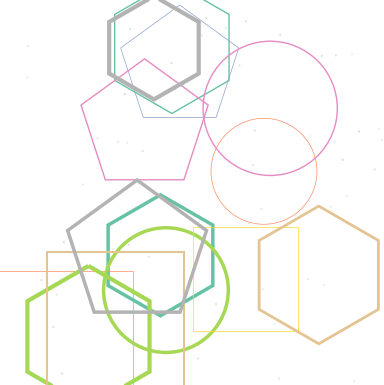[{"shape": "hexagon", "thickness": 2.5, "radius": 0.79, "center": [0.417, 0.337]}, {"shape": "hexagon", "thickness": 1, "radius": 0.86, "center": [0.446, 0.877]}, {"shape": "circle", "thickness": 0.5, "radius": 0.69, "center": [0.686, 0.555]}, {"shape": "square", "thickness": 0.5, "radius": 0.95, "center": [0.154, 0.105]}, {"shape": "pentagon", "thickness": 0.5, "radius": 0.81, "center": [0.467, 0.826]}, {"shape": "circle", "thickness": 1, "radius": 0.87, "center": [0.702, 0.719]}, {"shape": "pentagon", "thickness": 1, "radius": 0.87, "center": [0.376, 0.673]}, {"shape": "hexagon", "thickness": 3, "radius": 0.92, "center": [0.23, 0.126]}, {"shape": "circle", "thickness": 2.5, "radius": 0.81, "center": [0.431, 0.246]}, {"shape": "square", "thickness": 0.5, "radius": 0.68, "center": [0.637, 0.275]}, {"shape": "hexagon", "thickness": 2, "radius": 0.89, "center": [0.828, 0.286]}, {"shape": "square", "thickness": 1.5, "radius": 0.89, "center": [0.3, 0.168]}, {"shape": "hexagon", "thickness": 3, "radius": 0.67, "center": [0.4, 0.876]}, {"shape": "pentagon", "thickness": 2.5, "radius": 0.95, "center": [0.356, 0.343]}]